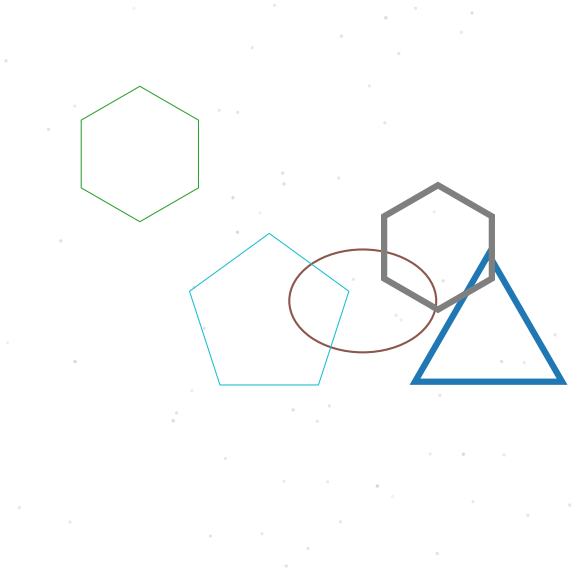[{"shape": "triangle", "thickness": 3, "radius": 0.74, "center": [0.846, 0.412]}, {"shape": "hexagon", "thickness": 0.5, "radius": 0.59, "center": [0.242, 0.732]}, {"shape": "oval", "thickness": 1, "radius": 0.64, "center": [0.628, 0.478]}, {"shape": "hexagon", "thickness": 3, "radius": 0.54, "center": [0.758, 0.571]}, {"shape": "pentagon", "thickness": 0.5, "radius": 0.73, "center": [0.466, 0.45]}]